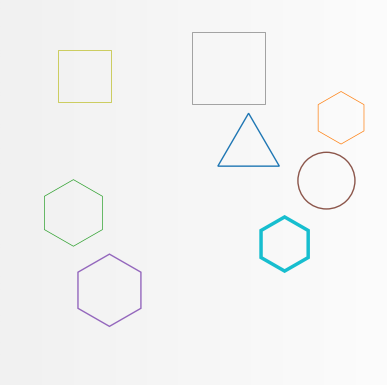[{"shape": "triangle", "thickness": 1, "radius": 0.46, "center": [0.642, 0.614]}, {"shape": "hexagon", "thickness": 0.5, "radius": 0.34, "center": [0.88, 0.694]}, {"shape": "hexagon", "thickness": 0.5, "radius": 0.43, "center": [0.189, 0.447]}, {"shape": "hexagon", "thickness": 1, "radius": 0.47, "center": [0.282, 0.246]}, {"shape": "circle", "thickness": 1, "radius": 0.37, "center": [0.842, 0.531]}, {"shape": "square", "thickness": 0.5, "radius": 0.47, "center": [0.589, 0.824]}, {"shape": "square", "thickness": 0.5, "radius": 0.34, "center": [0.217, 0.802]}, {"shape": "hexagon", "thickness": 2.5, "radius": 0.35, "center": [0.734, 0.366]}]